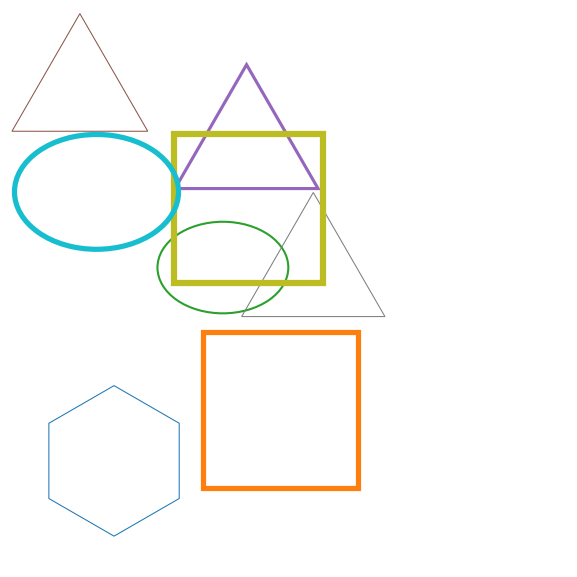[{"shape": "hexagon", "thickness": 0.5, "radius": 0.65, "center": [0.197, 0.201]}, {"shape": "square", "thickness": 2.5, "radius": 0.67, "center": [0.486, 0.289]}, {"shape": "oval", "thickness": 1, "radius": 0.57, "center": [0.386, 0.536]}, {"shape": "triangle", "thickness": 1.5, "radius": 0.72, "center": [0.427, 0.744]}, {"shape": "triangle", "thickness": 0.5, "radius": 0.68, "center": [0.138, 0.84]}, {"shape": "triangle", "thickness": 0.5, "radius": 0.72, "center": [0.543, 0.523]}, {"shape": "square", "thickness": 3, "radius": 0.65, "center": [0.43, 0.638]}, {"shape": "oval", "thickness": 2.5, "radius": 0.71, "center": [0.167, 0.667]}]